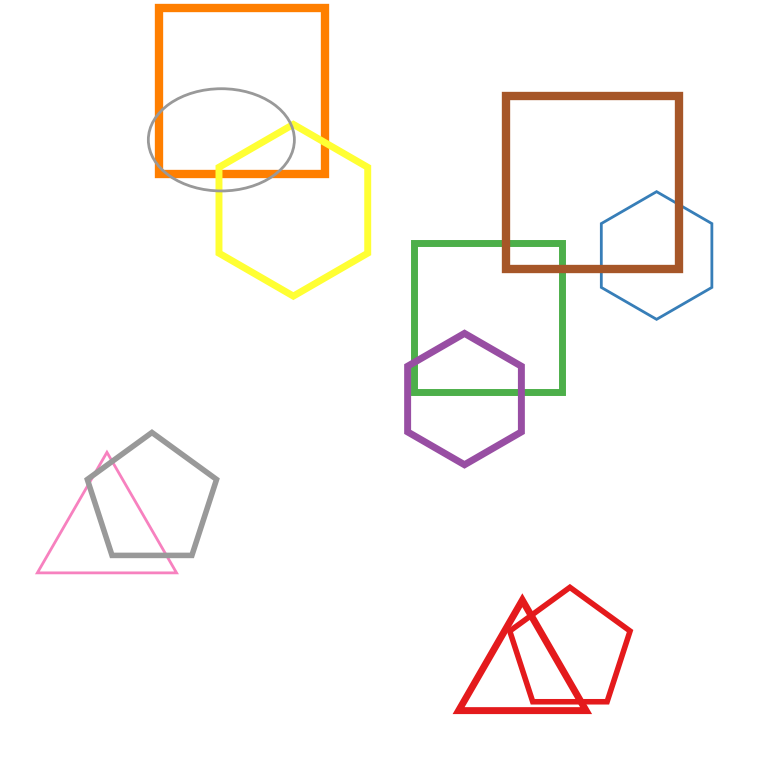[{"shape": "triangle", "thickness": 2.5, "radius": 0.48, "center": [0.678, 0.125]}, {"shape": "pentagon", "thickness": 2, "radius": 0.41, "center": [0.74, 0.155]}, {"shape": "hexagon", "thickness": 1, "radius": 0.41, "center": [0.853, 0.668]}, {"shape": "square", "thickness": 2.5, "radius": 0.48, "center": [0.634, 0.588]}, {"shape": "hexagon", "thickness": 2.5, "radius": 0.43, "center": [0.603, 0.482]}, {"shape": "square", "thickness": 3, "radius": 0.54, "center": [0.314, 0.882]}, {"shape": "hexagon", "thickness": 2.5, "radius": 0.56, "center": [0.381, 0.727]}, {"shape": "square", "thickness": 3, "radius": 0.56, "center": [0.769, 0.763]}, {"shape": "triangle", "thickness": 1, "radius": 0.52, "center": [0.139, 0.308]}, {"shape": "oval", "thickness": 1, "radius": 0.47, "center": [0.287, 0.818]}, {"shape": "pentagon", "thickness": 2, "radius": 0.44, "center": [0.197, 0.35]}]